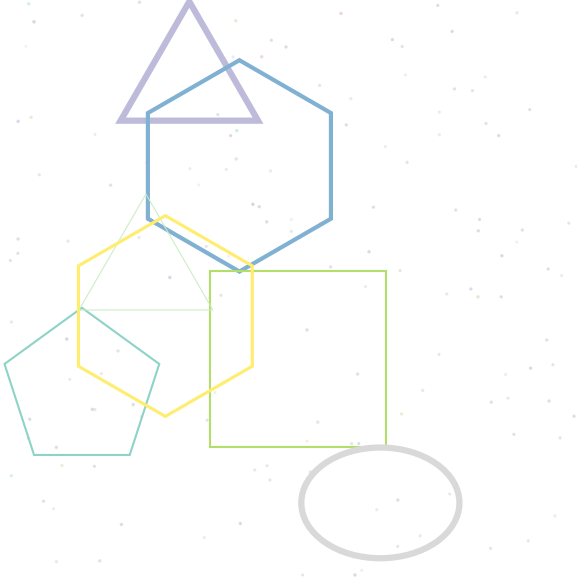[{"shape": "pentagon", "thickness": 1, "radius": 0.7, "center": [0.142, 0.325]}, {"shape": "triangle", "thickness": 3, "radius": 0.69, "center": [0.328, 0.859]}, {"shape": "hexagon", "thickness": 2, "radius": 0.91, "center": [0.415, 0.712]}, {"shape": "square", "thickness": 1, "radius": 0.76, "center": [0.516, 0.378]}, {"shape": "oval", "thickness": 3, "radius": 0.68, "center": [0.659, 0.128]}, {"shape": "triangle", "thickness": 0.5, "radius": 0.67, "center": [0.253, 0.529]}, {"shape": "hexagon", "thickness": 1.5, "radius": 0.87, "center": [0.286, 0.452]}]